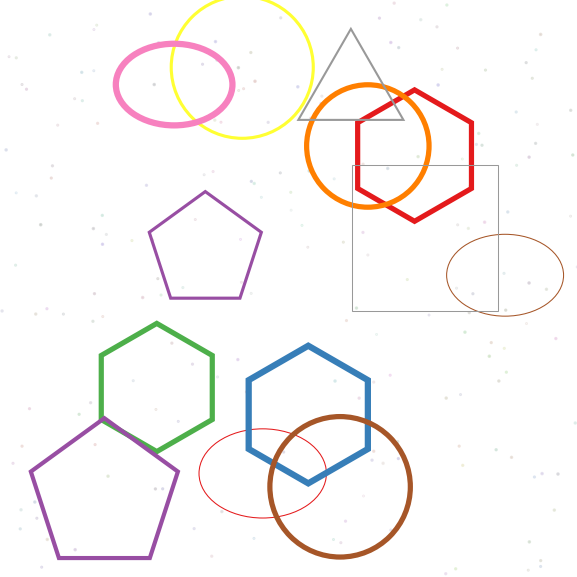[{"shape": "oval", "thickness": 0.5, "radius": 0.55, "center": [0.455, 0.179]}, {"shape": "hexagon", "thickness": 2.5, "radius": 0.57, "center": [0.718, 0.73]}, {"shape": "hexagon", "thickness": 3, "radius": 0.6, "center": [0.534, 0.281]}, {"shape": "hexagon", "thickness": 2.5, "radius": 0.55, "center": [0.271, 0.328]}, {"shape": "pentagon", "thickness": 2, "radius": 0.67, "center": [0.181, 0.141]}, {"shape": "pentagon", "thickness": 1.5, "radius": 0.51, "center": [0.356, 0.565]}, {"shape": "circle", "thickness": 2.5, "radius": 0.53, "center": [0.637, 0.746]}, {"shape": "circle", "thickness": 1.5, "radius": 0.61, "center": [0.419, 0.883]}, {"shape": "oval", "thickness": 0.5, "radius": 0.51, "center": [0.875, 0.523]}, {"shape": "circle", "thickness": 2.5, "radius": 0.61, "center": [0.589, 0.156]}, {"shape": "oval", "thickness": 3, "radius": 0.5, "center": [0.302, 0.853]}, {"shape": "square", "thickness": 0.5, "radius": 0.63, "center": [0.736, 0.588]}, {"shape": "triangle", "thickness": 1, "radius": 0.53, "center": [0.608, 0.844]}]